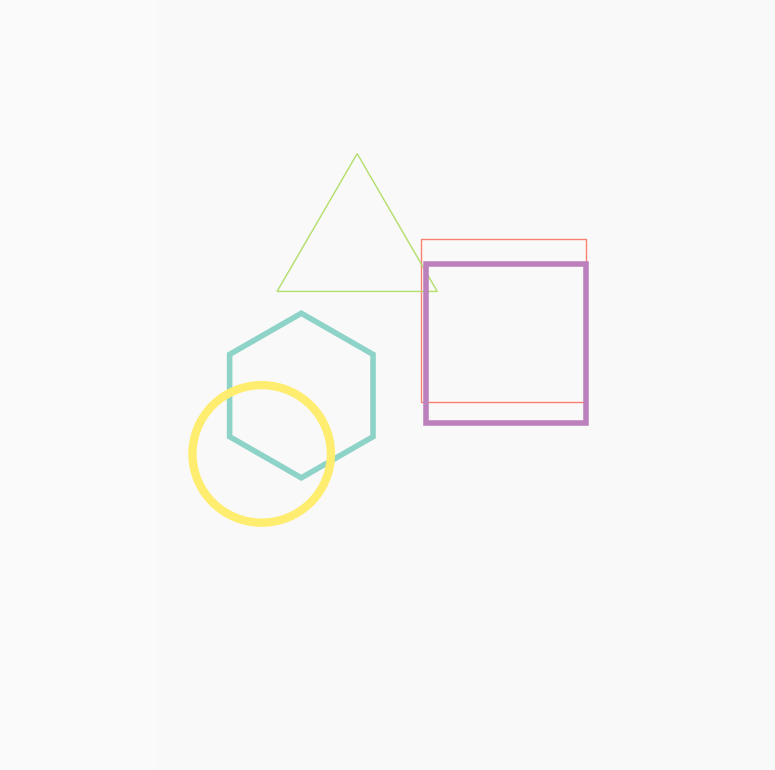[{"shape": "hexagon", "thickness": 2, "radius": 0.53, "center": [0.389, 0.486]}, {"shape": "square", "thickness": 0.5, "radius": 0.53, "center": [0.65, 0.584]}, {"shape": "triangle", "thickness": 0.5, "radius": 0.6, "center": [0.461, 0.681]}, {"shape": "square", "thickness": 2, "radius": 0.52, "center": [0.653, 0.554]}, {"shape": "circle", "thickness": 3, "radius": 0.45, "center": [0.338, 0.411]}]